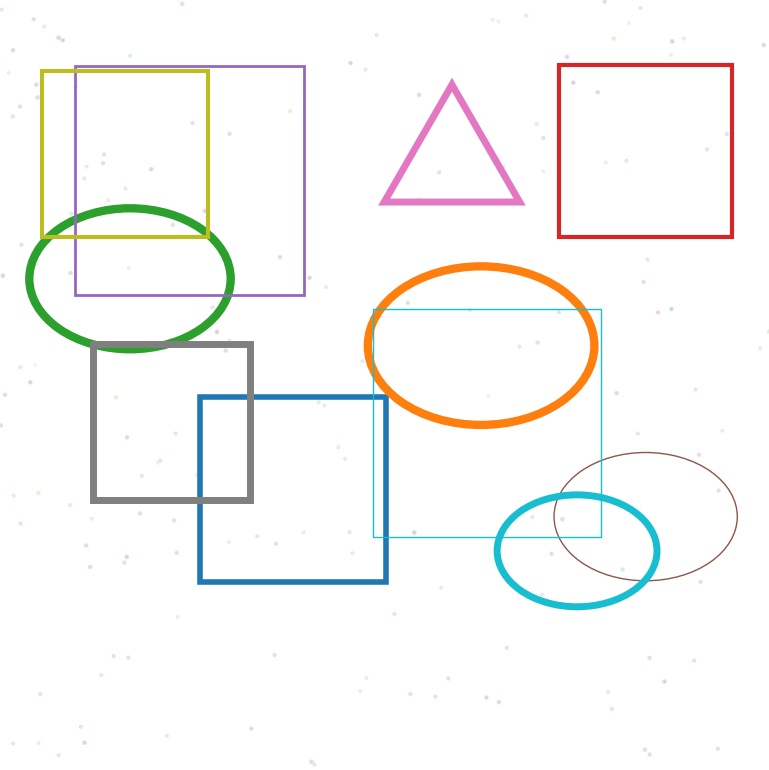[{"shape": "square", "thickness": 2, "radius": 0.6, "center": [0.38, 0.364]}, {"shape": "oval", "thickness": 3, "radius": 0.74, "center": [0.625, 0.551]}, {"shape": "oval", "thickness": 3, "radius": 0.65, "center": [0.169, 0.638]}, {"shape": "square", "thickness": 1.5, "radius": 0.56, "center": [0.838, 0.804]}, {"shape": "square", "thickness": 1, "radius": 0.74, "center": [0.246, 0.765]}, {"shape": "oval", "thickness": 0.5, "radius": 0.6, "center": [0.839, 0.329]}, {"shape": "triangle", "thickness": 2.5, "radius": 0.51, "center": [0.587, 0.788]}, {"shape": "square", "thickness": 2.5, "radius": 0.51, "center": [0.222, 0.452]}, {"shape": "square", "thickness": 1.5, "radius": 0.54, "center": [0.162, 0.8]}, {"shape": "square", "thickness": 0.5, "radius": 0.74, "center": [0.633, 0.451]}, {"shape": "oval", "thickness": 2.5, "radius": 0.52, "center": [0.749, 0.285]}]